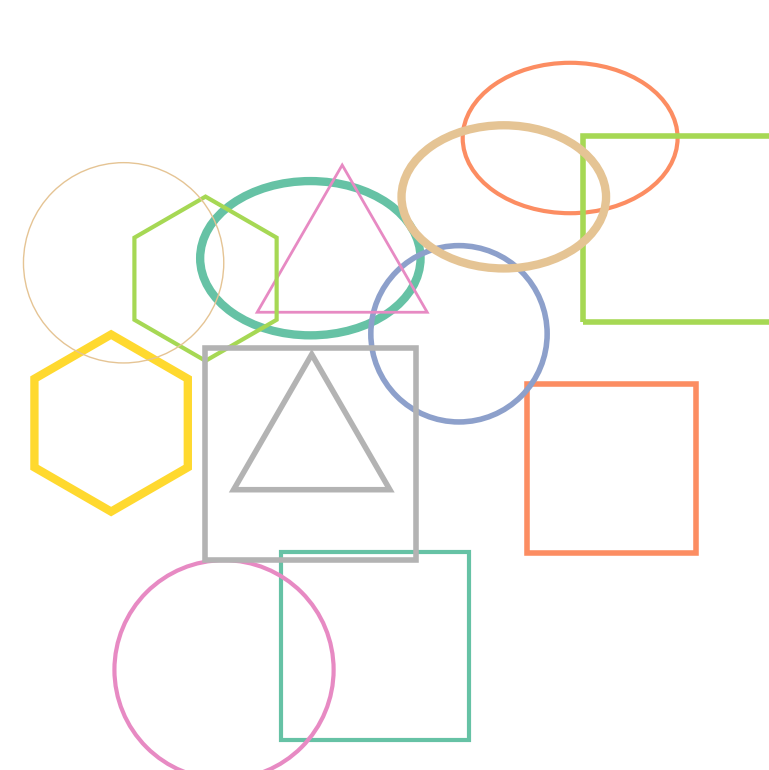[{"shape": "square", "thickness": 1.5, "radius": 0.61, "center": [0.487, 0.161]}, {"shape": "oval", "thickness": 3, "radius": 0.72, "center": [0.403, 0.665]}, {"shape": "square", "thickness": 2, "radius": 0.55, "center": [0.794, 0.392]}, {"shape": "oval", "thickness": 1.5, "radius": 0.7, "center": [0.74, 0.821]}, {"shape": "circle", "thickness": 2, "radius": 0.57, "center": [0.596, 0.567]}, {"shape": "circle", "thickness": 1.5, "radius": 0.71, "center": [0.291, 0.13]}, {"shape": "triangle", "thickness": 1, "radius": 0.64, "center": [0.444, 0.658]}, {"shape": "hexagon", "thickness": 1.5, "radius": 0.53, "center": [0.267, 0.638]}, {"shape": "square", "thickness": 2, "radius": 0.61, "center": [0.879, 0.703]}, {"shape": "hexagon", "thickness": 3, "radius": 0.58, "center": [0.144, 0.451]}, {"shape": "oval", "thickness": 3, "radius": 0.66, "center": [0.654, 0.744]}, {"shape": "circle", "thickness": 0.5, "radius": 0.65, "center": [0.161, 0.659]}, {"shape": "triangle", "thickness": 2, "radius": 0.59, "center": [0.405, 0.423]}, {"shape": "square", "thickness": 2, "radius": 0.69, "center": [0.403, 0.41]}]